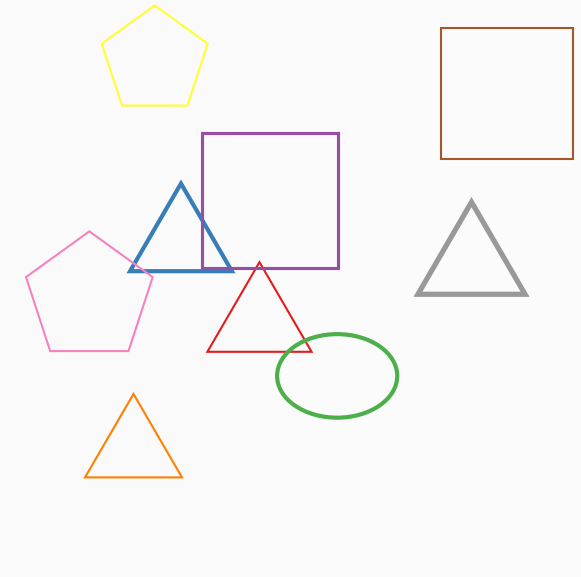[{"shape": "triangle", "thickness": 1, "radius": 0.52, "center": [0.446, 0.442]}, {"shape": "triangle", "thickness": 2, "radius": 0.51, "center": [0.311, 0.58]}, {"shape": "oval", "thickness": 2, "radius": 0.52, "center": [0.58, 0.348]}, {"shape": "square", "thickness": 1.5, "radius": 0.58, "center": [0.464, 0.652]}, {"shape": "triangle", "thickness": 1, "radius": 0.48, "center": [0.23, 0.221]}, {"shape": "pentagon", "thickness": 1, "radius": 0.48, "center": [0.266, 0.894]}, {"shape": "square", "thickness": 1, "radius": 0.57, "center": [0.873, 0.837]}, {"shape": "pentagon", "thickness": 1, "radius": 0.57, "center": [0.154, 0.484]}, {"shape": "triangle", "thickness": 2.5, "radius": 0.53, "center": [0.811, 0.543]}]